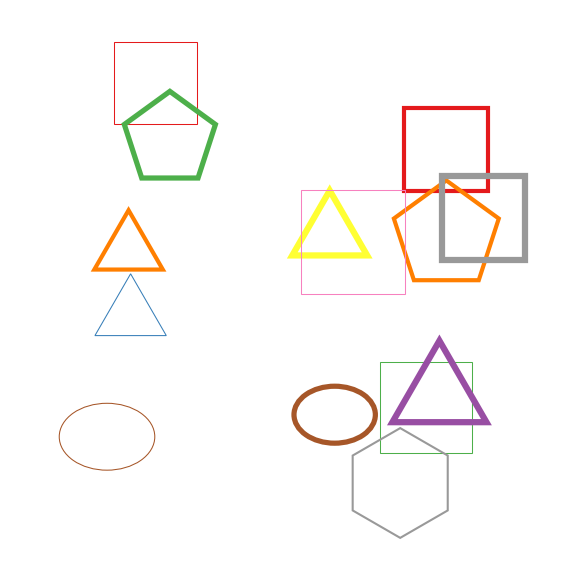[{"shape": "square", "thickness": 0.5, "radius": 0.36, "center": [0.269, 0.856]}, {"shape": "square", "thickness": 2, "radius": 0.36, "center": [0.773, 0.74]}, {"shape": "triangle", "thickness": 0.5, "radius": 0.36, "center": [0.226, 0.454]}, {"shape": "pentagon", "thickness": 2.5, "radius": 0.41, "center": [0.294, 0.758]}, {"shape": "square", "thickness": 0.5, "radius": 0.4, "center": [0.737, 0.293]}, {"shape": "triangle", "thickness": 3, "radius": 0.47, "center": [0.761, 0.315]}, {"shape": "triangle", "thickness": 2, "radius": 0.34, "center": [0.223, 0.567]}, {"shape": "pentagon", "thickness": 2, "radius": 0.48, "center": [0.773, 0.591]}, {"shape": "triangle", "thickness": 3, "radius": 0.37, "center": [0.571, 0.594]}, {"shape": "oval", "thickness": 2.5, "radius": 0.35, "center": [0.58, 0.281]}, {"shape": "oval", "thickness": 0.5, "radius": 0.41, "center": [0.185, 0.243]}, {"shape": "square", "thickness": 0.5, "radius": 0.45, "center": [0.611, 0.581]}, {"shape": "hexagon", "thickness": 1, "radius": 0.48, "center": [0.693, 0.163]}, {"shape": "square", "thickness": 3, "radius": 0.36, "center": [0.838, 0.621]}]